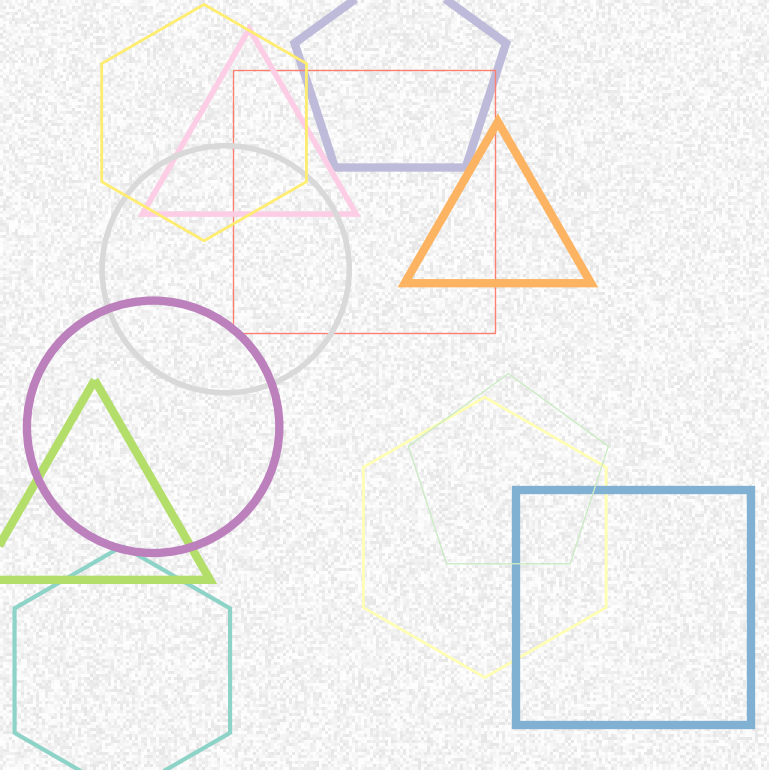[{"shape": "hexagon", "thickness": 1.5, "radius": 0.81, "center": [0.159, 0.129]}, {"shape": "hexagon", "thickness": 1, "radius": 0.91, "center": [0.63, 0.302]}, {"shape": "pentagon", "thickness": 3, "radius": 0.72, "center": [0.52, 0.899]}, {"shape": "square", "thickness": 0.5, "radius": 0.85, "center": [0.473, 0.738]}, {"shape": "square", "thickness": 3, "radius": 0.76, "center": [0.823, 0.211]}, {"shape": "triangle", "thickness": 3, "radius": 0.7, "center": [0.647, 0.702]}, {"shape": "triangle", "thickness": 3, "radius": 0.86, "center": [0.123, 0.333]}, {"shape": "triangle", "thickness": 2, "radius": 0.8, "center": [0.324, 0.802]}, {"shape": "circle", "thickness": 2, "radius": 0.8, "center": [0.293, 0.65]}, {"shape": "circle", "thickness": 3, "radius": 0.82, "center": [0.199, 0.446]}, {"shape": "pentagon", "thickness": 0.5, "radius": 0.68, "center": [0.66, 0.378]}, {"shape": "hexagon", "thickness": 1, "radius": 0.77, "center": [0.265, 0.841]}]